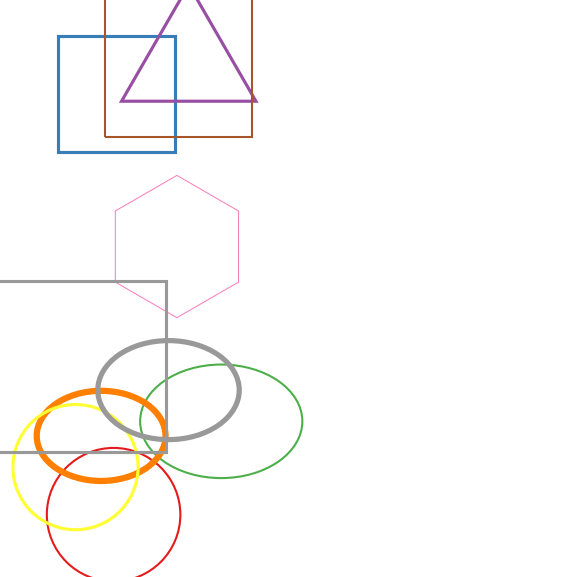[{"shape": "circle", "thickness": 1, "radius": 0.58, "center": [0.197, 0.108]}, {"shape": "square", "thickness": 1.5, "radius": 0.51, "center": [0.202, 0.837]}, {"shape": "oval", "thickness": 1, "radius": 0.7, "center": [0.383, 0.27]}, {"shape": "triangle", "thickness": 1.5, "radius": 0.67, "center": [0.327, 0.891]}, {"shape": "oval", "thickness": 3, "radius": 0.56, "center": [0.175, 0.244]}, {"shape": "circle", "thickness": 1.5, "radius": 0.54, "center": [0.131, 0.19]}, {"shape": "square", "thickness": 1, "radius": 0.64, "center": [0.309, 0.89]}, {"shape": "hexagon", "thickness": 0.5, "radius": 0.62, "center": [0.306, 0.572]}, {"shape": "oval", "thickness": 2.5, "radius": 0.61, "center": [0.292, 0.324]}, {"shape": "square", "thickness": 1.5, "radius": 0.74, "center": [0.14, 0.364]}]